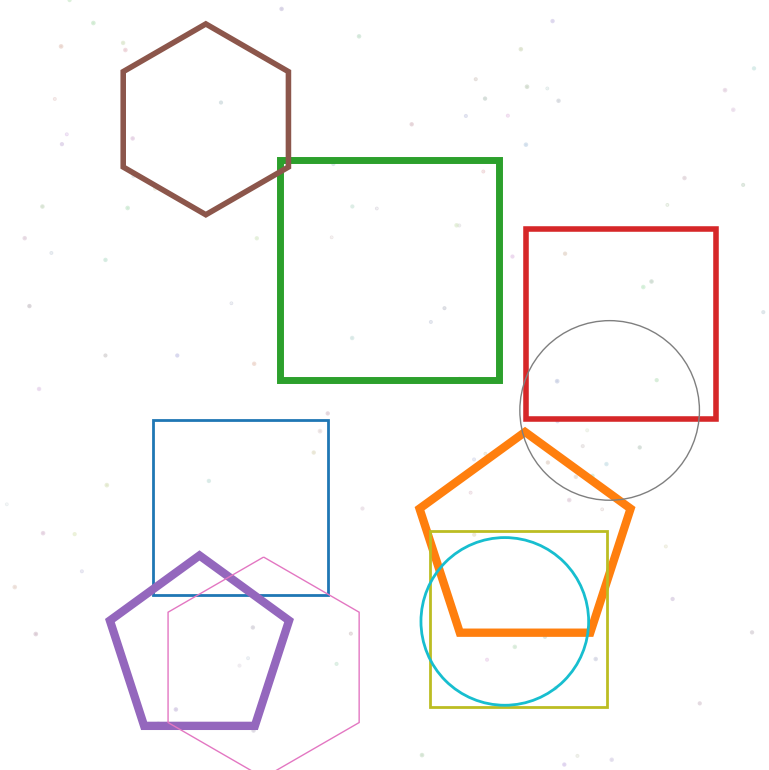[{"shape": "square", "thickness": 1, "radius": 0.57, "center": [0.313, 0.341]}, {"shape": "pentagon", "thickness": 3, "radius": 0.72, "center": [0.682, 0.295]}, {"shape": "square", "thickness": 2.5, "radius": 0.71, "center": [0.506, 0.649]}, {"shape": "square", "thickness": 2, "radius": 0.62, "center": [0.806, 0.58]}, {"shape": "pentagon", "thickness": 3, "radius": 0.61, "center": [0.259, 0.156]}, {"shape": "hexagon", "thickness": 2, "radius": 0.62, "center": [0.267, 0.845]}, {"shape": "hexagon", "thickness": 0.5, "radius": 0.72, "center": [0.342, 0.133]}, {"shape": "circle", "thickness": 0.5, "radius": 0.58, "center": [0.792, 0.467]}, {"shape": "square", "thickness": 1, "radius": 0.57, "center": [0.673, 0.196]}, {"shape": "circle", "thickness": 1, "radius": 0.54, "center": [0.656, 0.193]}]